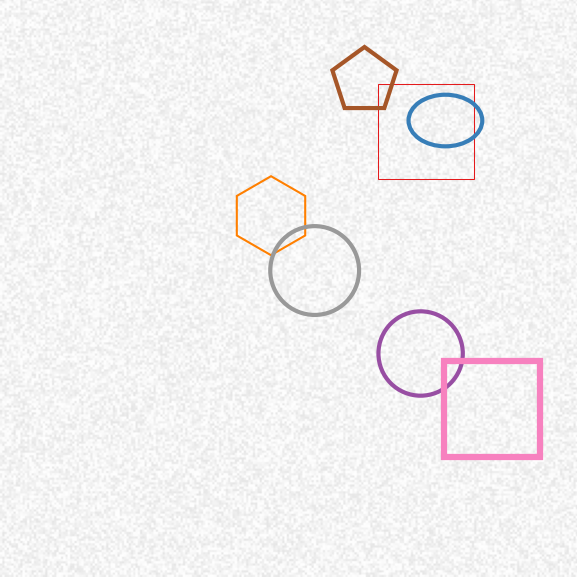[{"shape": "square", "thickness": 0.5, "radius": 0.41, "center": [0.738, 0.772]}, {"shape": "oval", "thickness": 2, "radius": 0.32, "center": [0.771, 0.79]}, {"shape": "circle", "thickness": 2, "radius": 0.37, "center": [0.728, 0.387]}, {"shape": "hexagon", "thickness": 1, "radius": 0.34, "center": [0.469, 0.626]}, {"shape": "pentagon", "thickness": 2, "radius": 0.29, "center": [0.631, 0.859]}, {"shape": "square", "thickness": 3, "radius": 0.42, "center": [0.852, 0.291]}, {"shape": "circle", "thickness": 2, "radius": 0.38, "center": [0.545, 0.531]}]